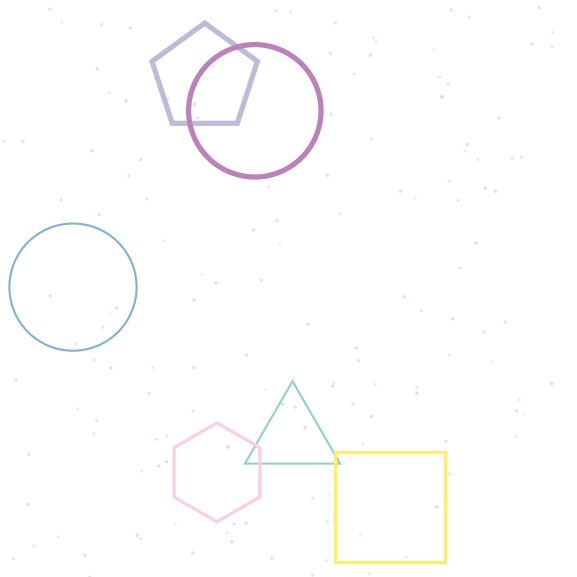[{"shape": "triangle", "thickness": 1, "radius": 0.48, "center": [0.506, 0.244]}, {"shape": "pentagon", "thickness": 2.5, "radius": 0.48, "center": [0.354, 0.863]}, {"shape": "circle", "thickness": 1, "radius": 0.55, "center": [0.126, 0.502]}, {"shape": "hexagon", "thickness": 1.5, "radius": 0.43, "center": [0.376, 0.181]}, {"shape": "circle", "thickness": 2.5, "radius": 0.57, "center": [0.441, 0.807]}, {"shape": "square", "thickness": 1.5, "radius": 0.47, "center": [0.675, 0.122]}]